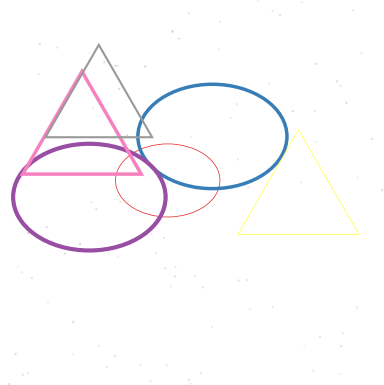[{"shape": "oval", "thickness": 0.5, "radius": 0.68, "center": [0.436, 0.531]}, {"shape": "oval", "thickness": 2.5, "radius": 0.97, "center": [0.552, 0.646]}, {"shape": "oval", "thickness": 3, "radius": 0.99, "center": [0.232, 0.488]}, {"shape": "triangle", "thickness": 0.5, "radius": 0.91, "center": [0.775, 0.482]}, {"shape": "triangle", "thickness": 2.5, "radius": 0.89, "center": [0.213, 0.637]}, {"shape": "triangle", "thickness": 1.5, "radius": 0.8, "center": [0.257, 0.724]}]